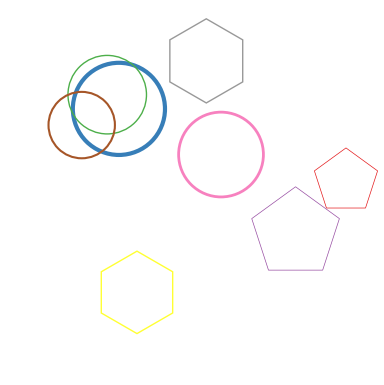[{"shape": "pentagon", "thickness": 0.5, "radius": 0.43, "center": [0.899, 0.529]}, {"shape": "circle", "thickness": 3, "radius": 0.6, "center": [0.309, 0.717]}, {"shape": "circle", "thickness": 1, "radius": 0.51, "center": [0.279, 0.754]}, {"shape": "pentagon", "thickness": 0.5, "radius": 0.6, "center": [0.768, 0.395]}, {"shape": "hexagon", "thickness": 1, "radius": 0.54, "center": [0.356, 0.241]}, {"shape": "circle", "thickness": 1.5, "radius": 0.43, "center": [0.212, 0.675]}, {"shape": "circle", "thickness": 2, "radius": 0.55, "center": [0.574, 0.599]}, {"shape": "hexagon", "thickness": 1, "radius": 0.55, "center": [0.536, 0.842]}]